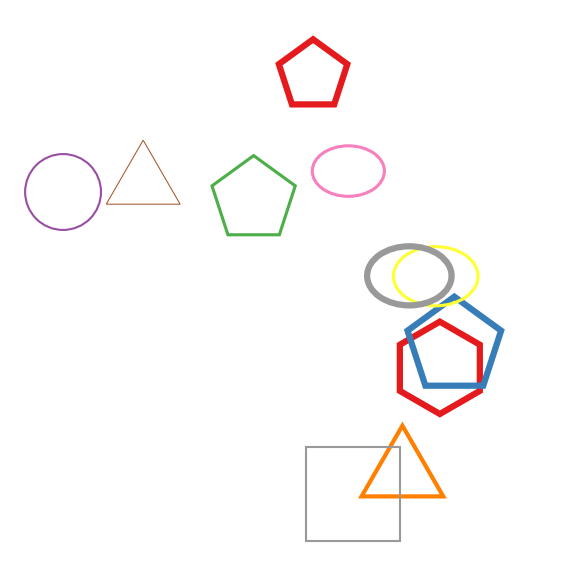[{"shape": "hexagon", "thickness": 3, "radius": 0.4, "center": [0.762, 0.362]}, {"shape": "pentagon", "thickness": 3, "radius": 0.31, "center": [0.542, 0.869]}, {"shape": "pentagon", "thickness": 3, "radius": 0.43, "center": [0.787, 0.4]}, {"shape": "pentagon", "thickness": 1.5, "radius": 0.38, "center": [0.439, 0.654]}, {"shape": "circle", "thickness": 1, "radius": 0.33, "center": [0.109, 0.667]}, {"shape": "triangle", "thickness": 2, "radius": 0.41, "center": [0.697, 0.18]}, {"shape": "oval", "thickness": 1.5, "radius": 0.37, "center": [0.755, 0.521]}, {"shape": "triangle", "thickness": 0.5, "radius": 0.37, "center": [0.248, 0.683]}, {"shape": "oval", "thickness": 1.5, "radius": 0.31, "center": [0.603, 0.703]}, {"shape": "square", "thickness": 1, "radius": 0.4, "center": [0.611, 0.144]}, {"shape": "oval", "thickness": 3, "radius": 0.37, "center": [0.709, 0.521]}]